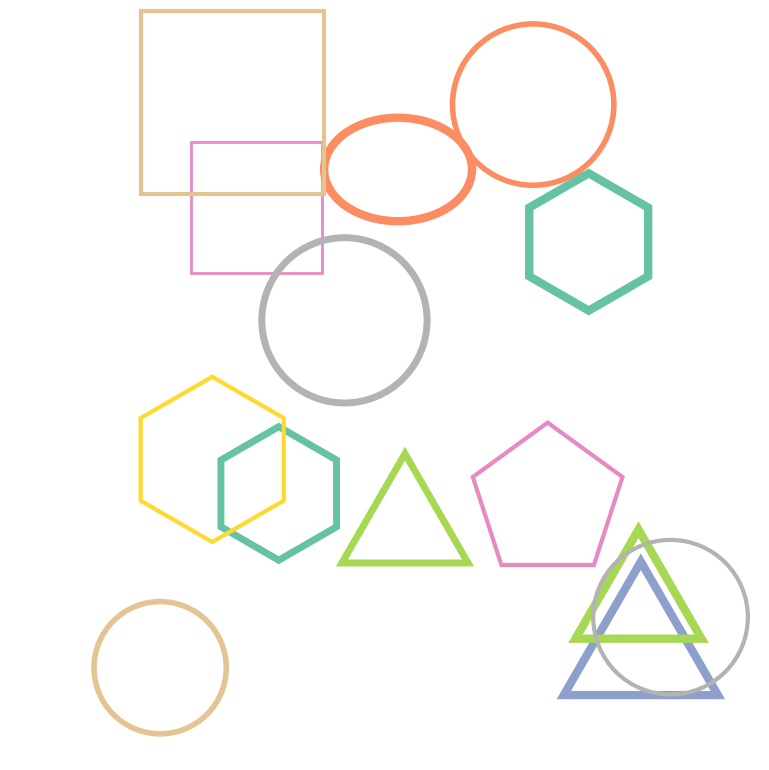[{"shape": "hexagon", "thickness": 3, "radius": 0.45, "center": [0.765, 0.686]}, {"shape": "hexagon", "thickness": 2.5, "radius": 0.43, "center": [0.362, 0.359]}, {"shape": "circle", "thickness": 2, "radius": 0.52, "center": [0.692, 0.864]}, {"shape": "oval", "thickness": 3, "radius": 0.48, "center": [0.517, 0.78]}, {"shape": "triangle", "thickness": 3, "radius": 0.58, "center": [0.832, 0.155]}, {"shape": "pentagon", "thickness": 1.5, "radius": 0.51, "center": [0.711, 0.349]}, {"shape": "square", "thickness": 1, "radius": 0.43, "center": [0.333, 0.73]}, {"shape": "triangle", "thickness": 2.5, "radius": 0.47, "center": [0.526, 0.316]}, {"shape": "triangle", "thickness": 3, "radius": 0.47, "center": [0.829, 0.218]}, {"shape": "hexagon", "thickness": 1.5, "radius": 0.54, "center": [0.276, 0.403]}, {"shape": "square", "thickness": 1.5, "radius": 0.59, "center": [0.303, 0.867]}, {"shape": "circle", "thickness": 2, "radius": 0.43, "center": [0.208, 0.133]}, {"shape": "circle", "thickness": 2.5, "radius": 0.54, "center": [0.447, 0.584]}, {"shape": "circle", "thickness": 1.5, "radius": 0.5, "center": [0.871, 0.198]}]